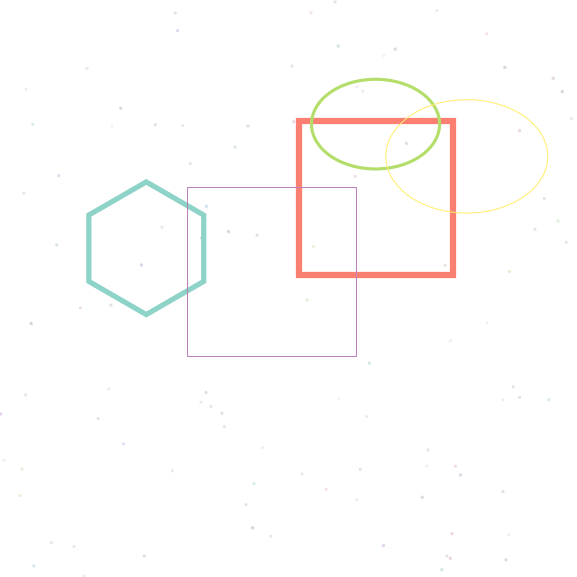[{"shape": "hexagon", "thickness": 2.5, "radius": 0.57, "center": [0.253, 0.569]}, {"shape": "square", "thickness": 3, "radius": 0.67, "center": [0.651, 0.657]}, {"shape": "oval", "thickness": 1.5, "radius": 0.55, "center": [0.65, 0.784]}, {"shape": "square", "thickness": 0.5, "radius": 0.73, "center": [0.471, 0.529]}, {"shape": "oval", "thickness": 0.5, "radius": 0.7, "center": [0.808, 0.728]}]